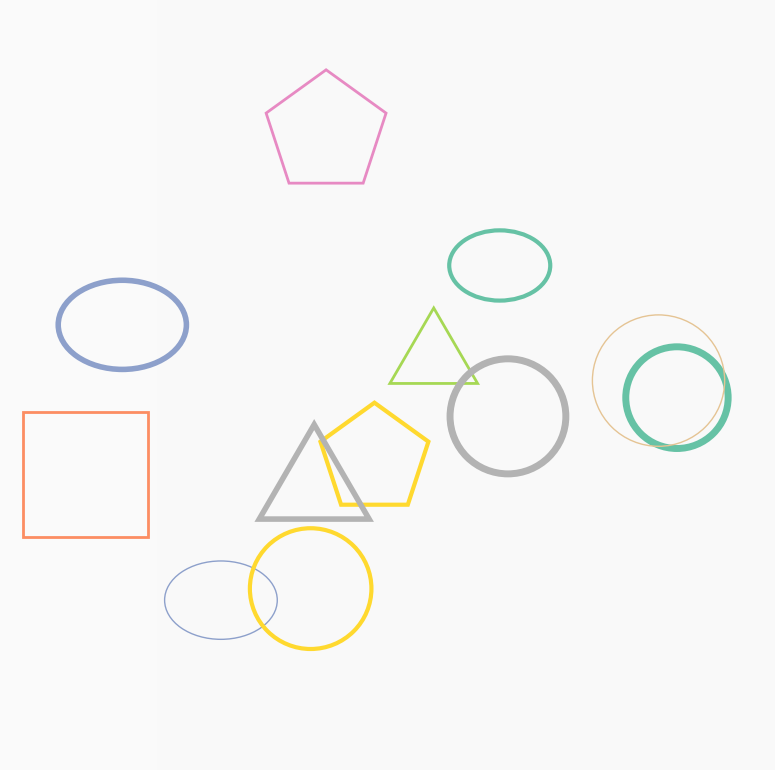[{"shape": "oval", "thickness": 1.5, "radius": 0.33, "center": [0.645, 0.655]}, {"shape": "circle", "thickness": 2.5, "radius": 0.33, "center": [0.873, 0.484]}, {"shape": "square", "thickness": 1, "radius": 0.4, "center": [0.11, 0.384]}, {"shape": "oval", "thickness": 2, "radius": 0.41, "center": [0.158, 0.578]}, {"shape": "oval", "thickness": 0.5, "radius": 0.36, "center": [0.285, 0.221]}, {"shape": "pentagon", "thickness": 1, "radius": 0.41, "center": [0.421, 0.828]}, {"shape": "triangle", "thickness": 1, "radius": 0.33, "center": [0.56, 0.535]}, {"shape": "circle", "thickness": 1.5, "radius": 0.39, "center": [0.401, 0.236]}, {"shape": "pentagon", "thickness": 1.5, "radius": 0.37, "center": [0.483, 0.404]}, {"shape": "circle", "thickness": 0.5, "radius": 0.43, "center": [0.85, 0.506]}, {"shape": "triangle", "thickness": 2, "radius": 0.41, "center": [0.405, 0.367]}, {"shape": "circle", "thickness": 2.5, "radius": 0.37, "center": [0.655, 0.459]}]